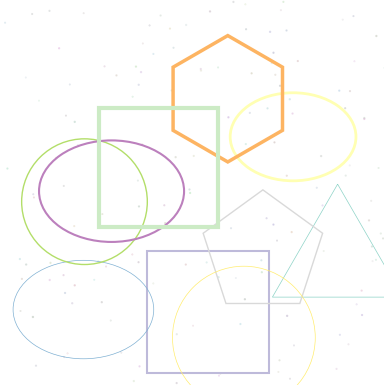[{"shape": "triangle", "thickness": 0.5, "radius": 0.98, "center": [0.877, 0.326]}, {"shape": "oval", "thickness": 2, "radius": 0.82, "center": [0.761, 0.645]}, {"shape": "square", "thickness": 1.5, "radius": 0.8, "center": [0.541, 0.189]}, {"shape": "oval", "thickness": 0.5, "radius": 0.91, "center": [0.217, 0.196]}, {"shape": "hexagon", "thickness": 2.5, "radius": 0.82, "center": [0.592, 0.743]}, {"shape": "circle", "thickness": 1, "radius": 0.82, "center": [0.219, 0.476]}, {"shape": "pentagon", "thickness": 1, "radius": 0.82, "center": [0.683, 0.344]}, {"shape": "oval", "thickness": 1.5, "radius": 0.94, "center": [0.29, 0.503]}, {"shape": "square", "thickness": 3, "radius": 0.77, "center": [0.411, 0.564]}, {"shape": "circle", "thickness": 0.5, "radius": 0.93, "center": [0.633, 0.123]}]